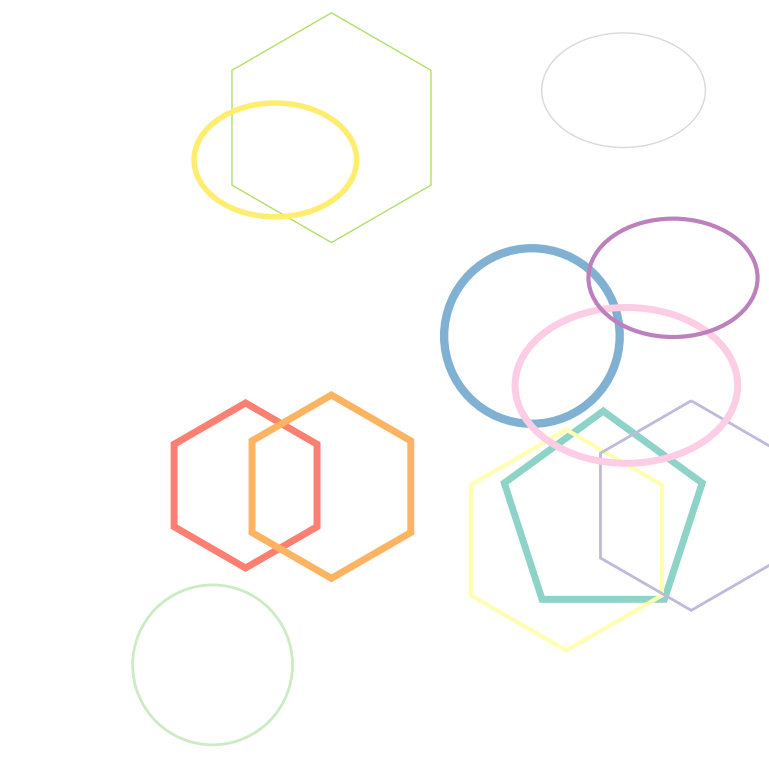[{"shape": "pentagon", "thickness": 2.5, "radius": 0.68, "center": [0.783, 0.331]}, {"shape": "hexagon", "thickness": 1.5, "radius": 0.72, "center": [0.736, 0.299]}, {"shape": "hexagon", "thickness": 1, "radius": 0.68, "center": [0.898, 0.343]}, {"shape": "hexagon", "thickness": 2.5, "radius": 0.54, "center": [0.319, 0.37]}, {"shape": "circle", "thickness": 3, "radius": 0.57, "center": [0.691, 0.564]}, {"shape": "hexagon", "thickness": 2.5, "radius": 0.6, "center": [0.43, 0.368]}, {"shape": "hexagon", "thickness": 0.5, "radius": 0.75, "center": [0.43, 0.834]}, {"shape": "oval", "thickness": 2.5, "radius": 0.72, "center": [0.813, 0.5]}, {"shape": "oval", "thickness": 0.5, "radius": 0.53, "center": [0.81, 0.883]}, {"shape": "oval", "thickness": 1.5, "radius": 0.55, "center": [0.874, 0.639]}, {"shape": "circle", "thickness": 1, "radius": 0.52, "center": [0.276, 0.137]}, {"shape": "oval", "thickness": 2, "radius": 0.53, "center": [0.358, 0.792]}]